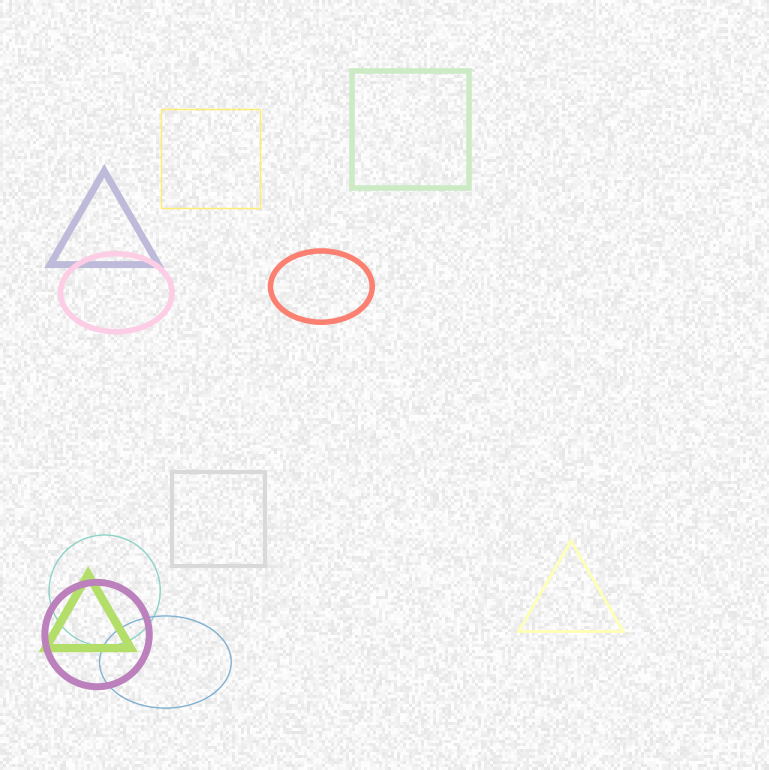[{"shape": "circle", "thickness": 0.5, "radius": 0.36, "center": [0.136, 0.233]}, {"shape": "triangle", "thickness": 1, "radius": 0.39, "center": [0.742, 0.219]}, {"shape": "triangle", "thickness": 2.5, "radius": 0.41, "center": [0.135, 0.697]}, {"shape": "oval", "thickness": 2, "radius": 0.33, "center": [0.417, 0.628]}, {"shape": "oval", "thickness": 0.5, "radius": 0.43, "center": [0.215, 0.14]}, {"shape": "triangle", "thickness": 3, "radius": 0.32, "center": [0.114, 0.19]}, {"shape": "oval", "thickness": 2, "radius": 0.36, "center": [0.151, 0.62]}, {"shape": "square", "thickness": 1.5, "radius": 0.3, "center": [0.284, 0.326]}, {"shape": "circle", "thickness": 2.5, "radius": 0.34, "center": [0.126, 0.176]}, {"shape": "square", "thickness": 2, "radius": 0.38, "center": [0.533, 0.831]}, {"shape": "square", "thickness": 0.5, "radius": 0.32, "center": [0.273, 0.795]}]